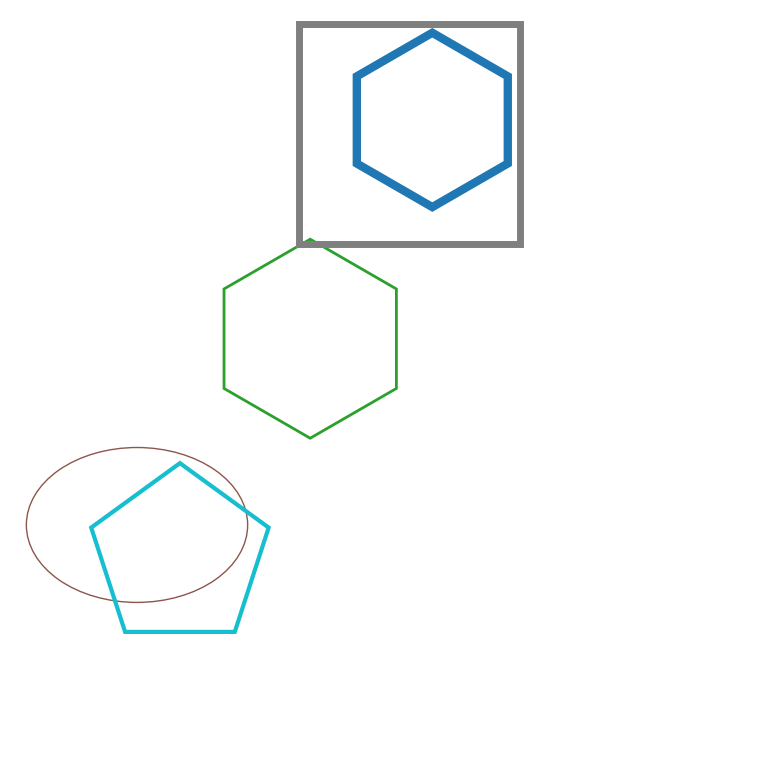[{"shape": "hexagon", "thickness": 3, "radius": 0.57, "center": [0.561, 0.844]}, {"shape": "hexagon", "thickness": 1, "radius": 0.65, "center": [0.403, 0.56]}, {"shape": "oval", "thickness": 0.5, "radius": 0.72, "center": [0.178, 0.318]}, {"shape": "square", "thickness": 2.5, "radius": 0.72, "center": [0.532, 0.826]}, {"shape": "pentagon", "thickness": 1.5, "radius": 0.61, "center": [0.234, 0.277]}]